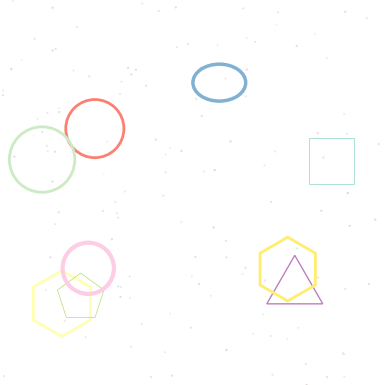[{"shape": "square", "thickness": 0.5, "radius": 0.29, "center": [0.861, 0.582]}, {"shape": "hexagon", "thickness": 2, "radius": 0.43, "center": [0.161, 0.212]}, {"shape": "circle", "thickness": 2, "radius": 0.38, "center": [0.246, 0.666]}, {"shape": "oval", "thickness": 2.5, "radius": 0.34, "center": [0.57, 0.785]}, {"shape": "pentagon", "thickness": 0.5, "radius": 0.32, "center": [0.21, 0.227]}, {"shape": "circle", "thickness": 3, "radius": 0.33, "center": [0.229, 0.303]}, {"shape": "triangle", "thickness": 1, "radius": 0.42, "center": [0.766, 0.253]}, {"shape": "circle", "thickness": 2, "radius": 0.42, "center": [0.109, 0.586]}, {"shape": "hexagon", "thickness": 2, "radius": 0.41, "center": [0.747, 0.301]}]